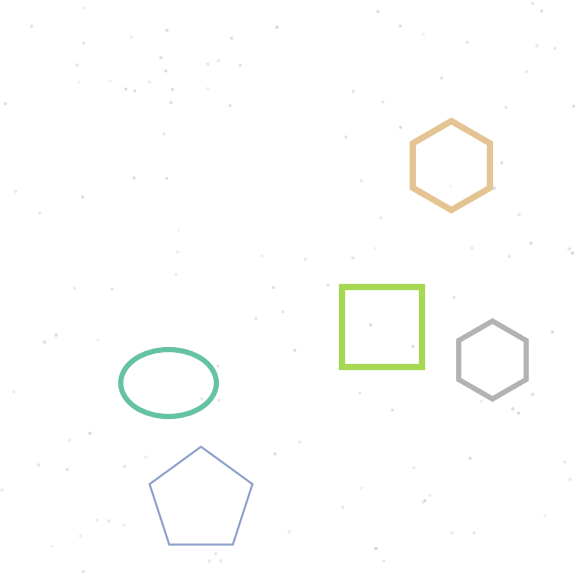[{"shape": "oval", "thickness": 2.5, "radius": 0.41, "center": [0.292, 0.336]}, {"shape": "pentagon", "thickness": 1, "radius": 0.47, "center": [0.348, 0.132]}, {"shape": "square", "thickness": 3, "radius": 0.35, "center": [0.662, 0.433]}, {"shape": "hexagon", "thickness": 3, "radius": 0.39, "center": [0.782, 0.712]}, {"shape": "hexagon", "thickness": 2.5, "radius": 0.34, "center": [0.853, 0.376]}]